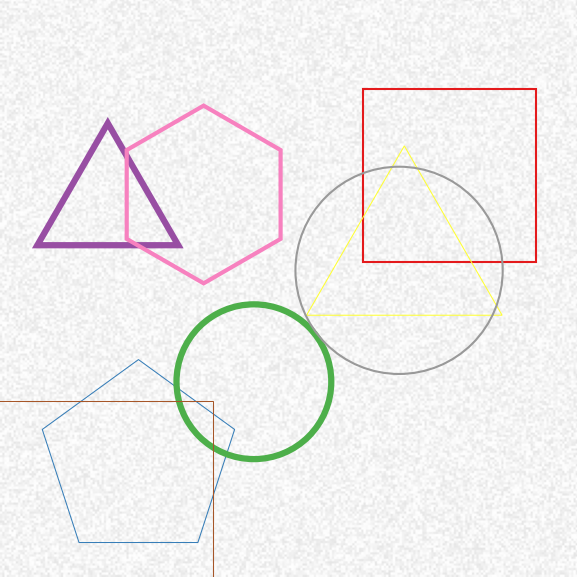[{"shape": "square", "thickness": 1, "radius": 0.75, "center": [0.778, 0.695]}, {"shape": "pentagon", "thickness": 0.5, "radius": 0.88, "center": [0.24, 0.201]}, {"shape": "circle", "thickness": 3, "radius": 0.67, "center": [0.44, 0.338]}, {"shape": "triangle", "thickness": 3, "radius": 0.7, "center": [0.187, 0.645]}, {"shape": "triangle", "thickness": 0.5, "radius": 0.98, "center": [0.7, 0.551]}, {"shape": "square", "thickness": 0.5, "radius": 0.95, "center": [0.179, 0.116]}, {"shape": "hexagon", "thickness": 2, "radius": 0.77, "center": [0.353, 0.662]}, {"shape": "circle", "thickness": 1, "radius": 0.9, "center": [0.691, 0.531]}]